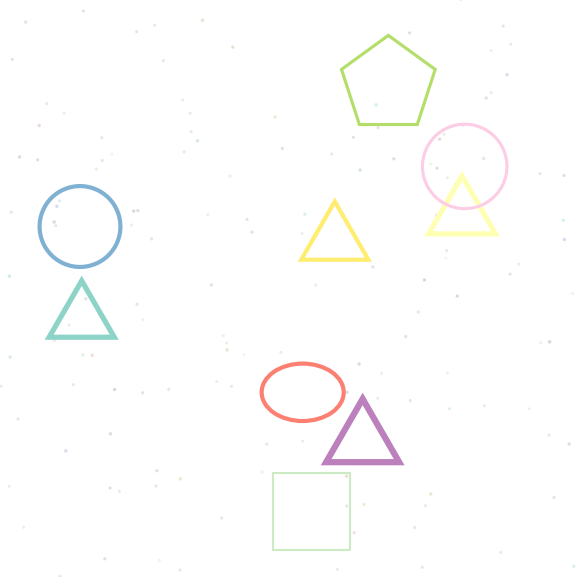[{"shape": "triangle", "thickness": 2.5, "radius": 0.33, "center": [0.141, 0.448]}, {"shape": "triangle", "thickness": 2.5, "radius": 0.33, "center": [0.8, 0.628]}, {"shape": "oval", "thickness": 2, "radius": 0.36, "center": [0.524, 0.32]}, {"shape": "circle", "thickness": 2, "radius": 0.35, "center": [0.139, 0.607]}, {"shape": "pentagon", "thickness": 1.5, "radius": 0.43, "center": [0.672, 0.853]}, {"shape": "circle", "thickness": 1.5, "radius": 0.37, "center": [0.805, 0.711]}, {"shape": "triangle", "thickness": 3, "radius": 0.37, "center": [0.628, 0.235]}, {"shape": "square", "thickness": 1, "radius": 0.34, "center": [0.54, 0.113]}, {"shape": "triangle", "thickness": 2, "radius": 0.34, "center": [0.58, 0.583]}]